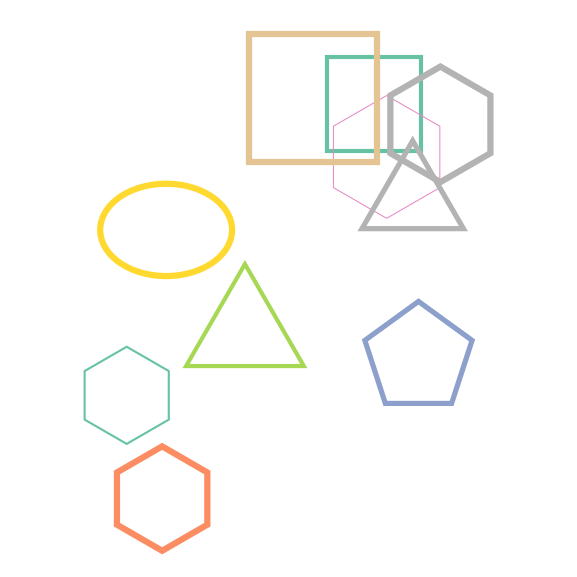[{"shape": "square", "thickness": 2, "radius": 0.4, "center": [0.648, 0.819]}, {"shape": "hexagon", "thickness": 1, "radius": 0.42, "center": [0.219, 0.315]}, {"shape": "hexagon", "thickness": 3, "radius": 0.45, "center": [0.281, 0.136]}, {"shape": "pentagon", "thickness": 2.5, "radius": 0.49, "center": [0.725, 0.38]}, {"shape": "hexagon", "thickness": 0.5, "radius": 0.53, "center": [0.669, 0.727]}, {"shape": "triangle", "thickness": 2, "radius": 0.59, "center": [0.424, 0.424]}, {"shape": "oval", "thickness": 3, "radius": 0.57, "center": [0.288, 0.601]}, {"shape": "square", "thickness": 3, "radius": 0.55, "center": [0.543, 0.829]}, {"shape": "hexagon", "thickness": 3, "radius": 0.5, "center": [0.763, 0.784]}, {"shape": "triangle", "thickness": 2.5, "radius": 0.51, "center": [0.715, 0.654]}]